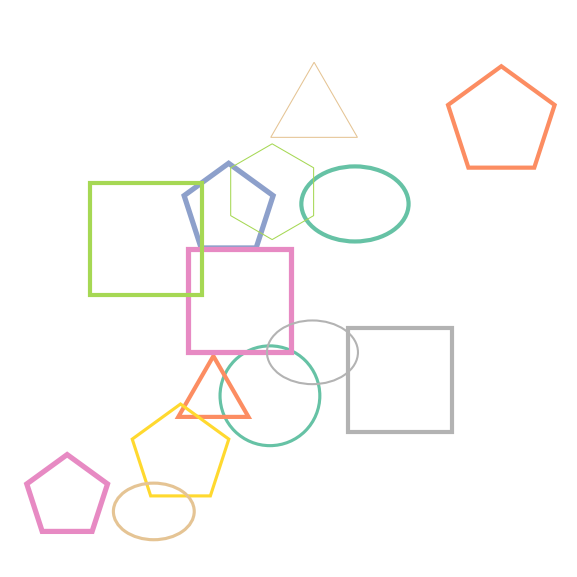[{"shape": "oval", "thickness": 2, "radius": 0.46, "center": [0.615, 0.646]}, {"shape": "circle", "thickness": 1.5, "radius": 0.43, "center": [0.467, 0.314]}, {"shape": "triangle", "thickness": 2, "radius": 0.35, "center": [0.37, 0.312]}, {"shape": "pentagon", "thickness": 2, "radius": 0.49, "center": [0.868, 0.787]}, {"shape": "pentagon", "thickness": 2.5, "radius": 0.41, "center": [0.396, 0.635]}, {"shape": "pentagon", "thickness": 2.5, "radius": 0.37, "center": [0.116, 0.138]}, {"shape": "square", "thickness": 2.5, "radius": 0.44, "center": [0.415, 0.478]}, {"shape": "square", "thickness": 2, "radius": 0.48, "center": [0.252, 0.586]}, {"shape": "hexagon", "thickness": 0.5, "radius": 0.41, "center": [0.471, 0.667]}, {"shape": "pentagon", "thickness": 1.5, "radius": 0.44, "center": [0.313, 0.212]}, {"shape": "triangle", "thickness": 0.5, "radius": 0.43, "center": [0.544, 0.805]}, {"shape": "oval", "thickness": 1.5, "radius": 0.35, "center": [0.266, 0.114]}, {"shape": "square", "thickness": 2, "radius": 0.45, "center": [0.692, 0.341]}, {"shape": "oval", "thickness": 1, "radius": 0.39, "center": [0.541, 0.389]}]